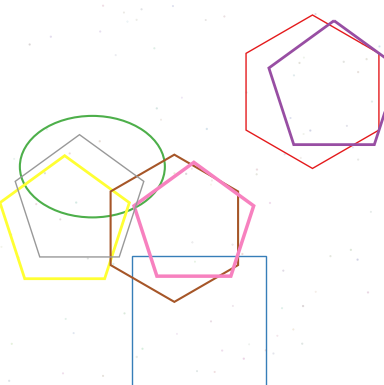[{"shape": "hexagon", "thickness": 1, "radius": 1.0, "center": [0.812, 0.762]}, {"shape": "square", "thickness": 1, "radius": 0.87, "center": [0.517, 0.162]}, {"shape": "oval", "thickness": 1.5, "radius": 0.94, "center": [0.24, 0.567]}, {"shape": "pentagon", "thickness": 2, "radius": 0.89, "center": [0.868, 0.768]}, {"shape": "pentagon", "thickness": 2, "radius": 0.88, "center": [0.168, 0.419]}, {"shape": "hexagon", "thickness": 1.5, "radius": 0.96, "center": [0.453, 0.407]}, {"shape": "pentagon", "thickness": 2.5, "radius": 0.82, "center": [0.504, 0.415]}, {"shape": "pentagon", "thickness": 1, "radius": 0.88, "center": [0.207, 0.475]}]